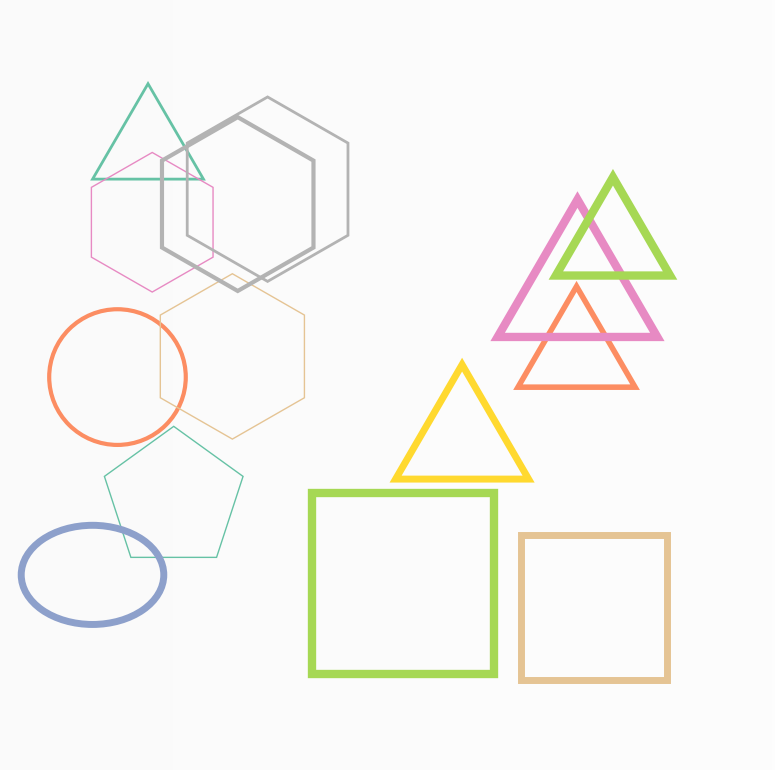[{"shape": "triangle", "thickness": 1, "radius": 0.41, "center": [0.191, 0.809]}, {"shape": "pentagon", "thickness": 0.5, "radius": 0.47, "center": [0.224, 0.352]}, {"shape": "circle", "thickness": 1.5, "radius": 0.44, "center": [0.152, 0.51]}, {"shape": "triangle", "thickness": 2, "radius": 0.44, "center": [0.744, 0.541]}, {"shape": "oval", "thickness": 2.5, "radius": 0.46, "center": [0.119, 0.253]}, {"shape": "hexagon", "thickness": 0.5, "radius": 0.45, "center": [0.196, 0.711]}, {"shape": "triangle", "thickness": 3, "radius": 0.59, "center": [0.745, 0.622]}, {"shape": "square", "thickness": 3, "radius": 0.59, "center": [0.52, 0.242]}, {"shape": "triangle", "thickness": 3, "radius": 0.43, "center": [0.791, 0.685]}, {"shape": "triangle", "thickness": 2.5, "radius": 0.5, "center": [0.596, 0.427]}, {"shape": "hexagon", "thickness": 0.5, "radius": 0.54, "center": [0.3, 0.537]}, {"shape": "square", "thickness": 2.5, "radius": 0.47, "center": [0.766, 0.211]}, {"shape": "hexagon", "thickness": 1.5, "radius": 0.56, "center": [0.307, 0.735]}, {"shape": "hexagon", "thickness": 1, "radius": 0.6, "center": [0.345, 0.754]}]